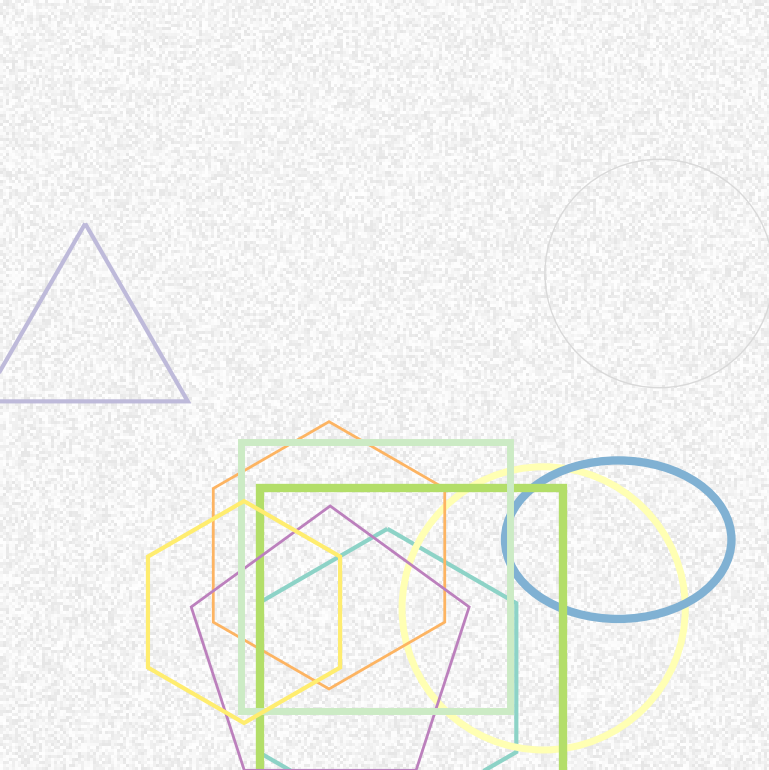[{"shape": "hexagon", "thickness": 1.5, "radius": 0.97, "center": [0.503, 0.12]}, {"shape": "circle", "thickness": 2.5, "radius": 0.92, "center": [0.706, 0.21]}, {"shape": "triangle", "thickness": 1.5, "radius": 0.77, "center": [0.111, 0.556]}, {"shape": "oval", "thickness": 3, "radius": 0.74, "center": [0.803, 0.299]}, {"shape": "hexagon", "thickness": 1, "radius": 0.87, "center": [0.427, 0.279]}, {"shape": "square", "thickness": 3, "radius": 0.98, "center": [0.535, 0.17]}, {"shape": "circle", "thickness": 0.5, "radius": 0.74, "center": [0.856, 0.645]}, {"shape": "pentagon", "thickness": 1, "radius": 0.95, "center": [0.429, 0.153]}, {"shape": "square", "thickness": 2.5, "radius": 0.87, "center": [0.487, 0.251]}, {"shape": "hexagon", "thickness": 1.5, "radius": 0.72, "center": [0.317, 0.205]}]